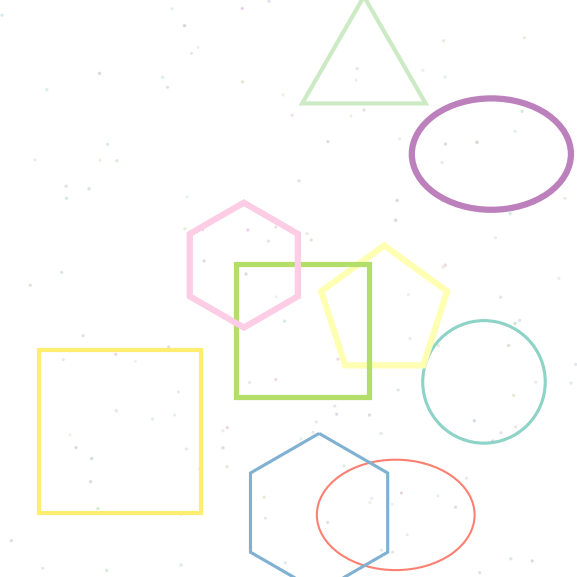[{"shape": "circle", "thickness": 1.5, "radius": 0.53, "center": [0.838, 0.338]}, {"shape": "pentagon", "thickness": 3, "radius": 0.57, "center": [0.665, 0.459]}, {"shape": "oval", "thickness": 1, "radius": 0.68, "center": [0.685, 0.108]}, {"shape": "hexagon", "thickness": 1.5, "radius": 0.69, "center": [0.553, 0.111]}, {"shape": "square", "thickness": 2.5, "radius": 0.58, "center": [0.524, 0.427]}, {"shape": "hexagon", "thickness": 3, "radius": 0.54, "center": [0.422, 0.54]}, {"shape": "oval", "thickness": 3, "radius": 0.69, "center": [0.851, 0.732]}, {"shape": "triangle", "thickness": 2, "radius": 0.62, "center": [0.63, 0.882]}, {"shape": "square", "thickness": 2, "radius": 0.7, "center": [0.208, 0.252]}]